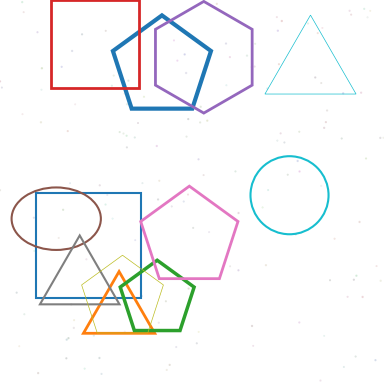[{"shape": "square", "thickness": 1.5, "radius": 0.68, "center": [0.23, 0.362]}, {"shape": "pentagon", "thickness": 3, "radius": 0.67, "center": [0.421, 0.826]}, {"shape": "triangle", "thickness": 2, "radius": 0.53, "center": [0.309, 0.188]}, {"shape": "pentagon", "thickness": 2.5, "radius": 0.5, "center": [0.408, 0.223]}, {"shape": "square", "thickness": 2, "radius": 0.57, "center": [0.246, 0.885]}, {"shape": "hexagon", "thickness": 2, "radius": 0.73, "center": [0.529, 0.851]}, {"shape": "oval", "thickness": 1.5, "radius": 0.58, "center": [0.146, 0.432]}, {"shape": "pentagon", "thickness": 2, "radius": 0.66, "center": [0.492, 0.384]}, {"shape": "triangle", "thickness": 1.5, "radius": 0.6, "center": [0.207, 0.269]}, {"shape": "pentagon", "thickness": 0.5, "radius": 0.56, "center": [0.318, 0.225]}, {"shape": "circle", "thickness": 1.5, "radius": 0.51, "center": [0.752, 0.493]}, {"shape": "triangle", "thickness": 0.5, "radius": 0.68, "center": [0.806, 0.824]}]